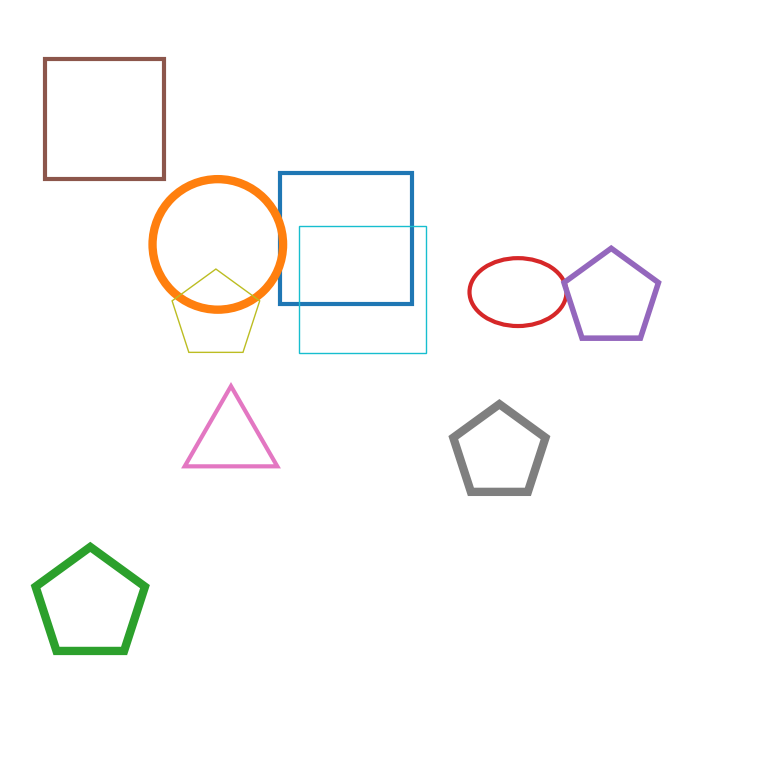[{"shape": "square", "thickness": 1.5, "radius": 0.43, "center": [0.45, 0.69]}, {"shape": "circle", "thickness": 3, "radius": 0.42, "center": [0.283, 0.683]}, {"shape": "pentagon", "thickness": 3, "radius": 0.37, "center": [0.117, 0.215]}, {"shape": "oval", "thickness": 1.5, "radius": 0.31, "center": [0.673, 0.621]}, {"shape": "pentagon", "thickness": 2, "radius": 0.32, "center": [0.794, 0.613]}, {"shape": "square", "thickness": 1.5, "radius": 0.39, "center": [0.136, 0.845]}, {"shape": "triangle", "thickness": 1.5, "radius": 0.35, "center": [0.3, 0.429]}, {"shape": "pentagon", "thickness": 3, "radius": 0.31, "center": [0.649, 0.412]}, {"shape": "pentagon", "thickness": 0.5, "radius": 0.3, "center": [0.28, 0.591]}, {"shape": "square", "thickness": 0.5, "radius": 0.41, "center": [0.471, 0.624]}]